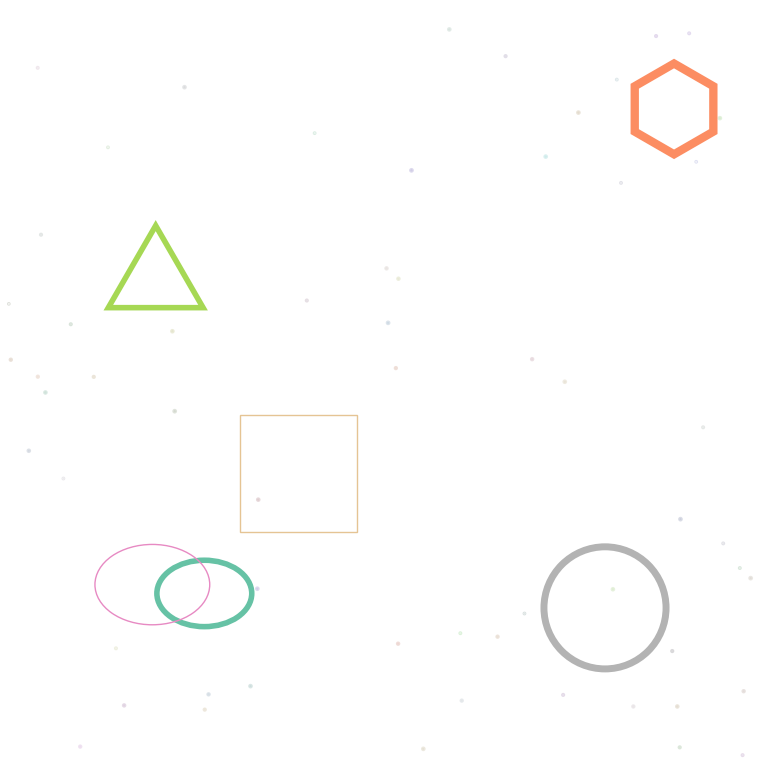[{"shape": "oval", "thickness": 2, "radius": 0.31, "center": [0.265, 0.229]}, {"shape": "hexagon", "thickness": 3, "radius": 0.29, "center": [0.875, 0.859]}, {"shape": "oval", "thickness": 0.5, "radius": 0.37, "center": [0.198, 0.241]}, {"shape": "triangle", "thickness": 2, "radius": 0.36, "center": [0.202, 0.636]}, {"shape": "square", "thickness": 0.5, "radius": 0.38, "center": [0.388, 0.385]}, {"shape": "circle", "thickness": 2.5, "radius": 0.4, "center": [0.786, 0.211]}]